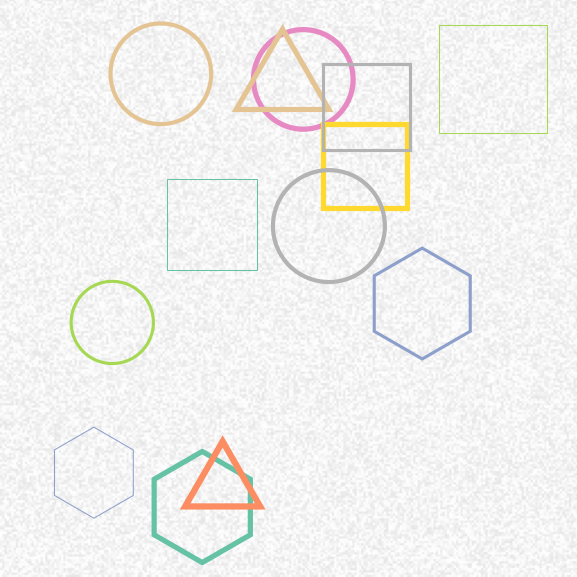[{"shape": "square", "thickness": 0.5, "radius": 0.39, "center": [0.367, 0.61]}, {"shape": "hexagon", "thickness": 2.5, "radius": 0.48, "center": [0.35, 0.121]}, {"shape": "triangle", "thickness": 3, "radius": 0.38, "center": [0.386, 0.16]}, {"shape": "hexagon", "thickness": 1.5, "radius": 0.48, "center": [0.731, 0.474]}, {"shape": "hexagon", "thickness": 0.5, "radius": 0.39, "center": [0.163, 0.181]}, {"shape": "circle", "thickness": 2.5, "radius": 0.43, "center": [0.525, 0.862]}, {"shape": "square", "thickness": 0.5, "radius": 0.47, "center": [0.853, 0.862]}, {"shape": "circle", "thickness": 1.5, "radius": 0.36, "center": [0.194, 0.441]}, {"shape": "square", "thickness": 2.5, "radius": 0.36, "center": [0.632, 0.711]}, {"shape": "triangle", "thickness": 2.5, "radius": 0.46, "center": [0.489, 0.856]}, {"shape": "circle", "thickness": 2, "radius": 0.44, "center": [0.278, 0.871]}, {"shape": "square", "thickness": 1.5, "radius": 0.37, "center": [0.634, 0.813]}, {"shape": "circle", "thickness": 2, "radius": 0.48, "center": [0.57, 0.608]}]